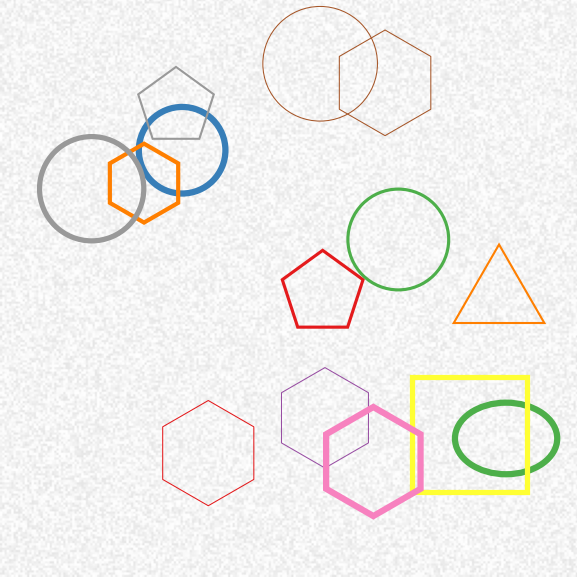[{"shape": "pentagon", "thickness": 1.5, "radius": 0.37, "center": [0.559, 0.492]}, {"shape": "hexagon", "thickness": 0.5, "radius": 0.46, "center": [0.361, 0.214]}, {"shape": "circle", "thickness": 3, "radius": 0.37, "center": [0.315, 0.739]}, {"shape": "circle", "thickness": 1.5, "radius": 0.44, "center": [0.69, 0.584]}, {"shape": "oval", "thickness": 3, "radius": 0.44, "center": [0.876, 0.24]}, {"shape": "hexagon", "thickness": 0.5, "radius": 0.43, "center": [0.563, 0.276]}, {"shape": "hexagon", "thickness": 2, "radius": 0.34, "center": [0.249, 0.682]}, {"shape": "triangle", "thickness": 1, "radius": 0.45, "center": [0.864, 0.485]}, {"shape": "square", "thickness": 2.5, "radius": 0.5, "center": [0.813, 0.247]}, {"shape": "hexagon", "thickness": 0.5, "radius": 0.46, "center": [0.667, 0.856]}, {"shape": "circle", "thickness": 0.5, "radius": 0.5, "center": [0.554, 0.889]}, {"shape": "hexagon", "thickness": 3, "radius": 0.47, "center": [0.646, 0.2]}, {"shape": "pentagon", "thickness": 1, "radius": 0.34, "center": [0.305, 0.814]}, {"shape": "circle", "thickness": 2.5, "radius": 0.45, "center": [0.159, 0.672]}]